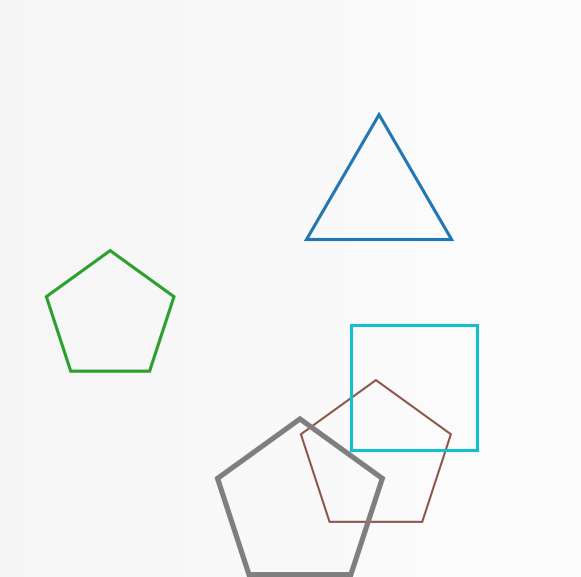[{"shape": "triangle", "thickness": 1.5, "radius": 0.72, "center": [0.652, 0.656]}, {"shape": "pentagon", "thickness": 1.5, "radius": 0.58, "center": [0.19, 0.45]}, {"shape": "pentagon", "thickness": 1, "radius": 0.68, "center": [0.647, 0.205]}, {"shape": "pentagon", "thickness": 2.5, "radius": 0.75, "center": [0.516, 0.125]}, {"shape": "square", "thickness": 1.5, "radius": 0.54, "center": [0.712, 0.328]}]